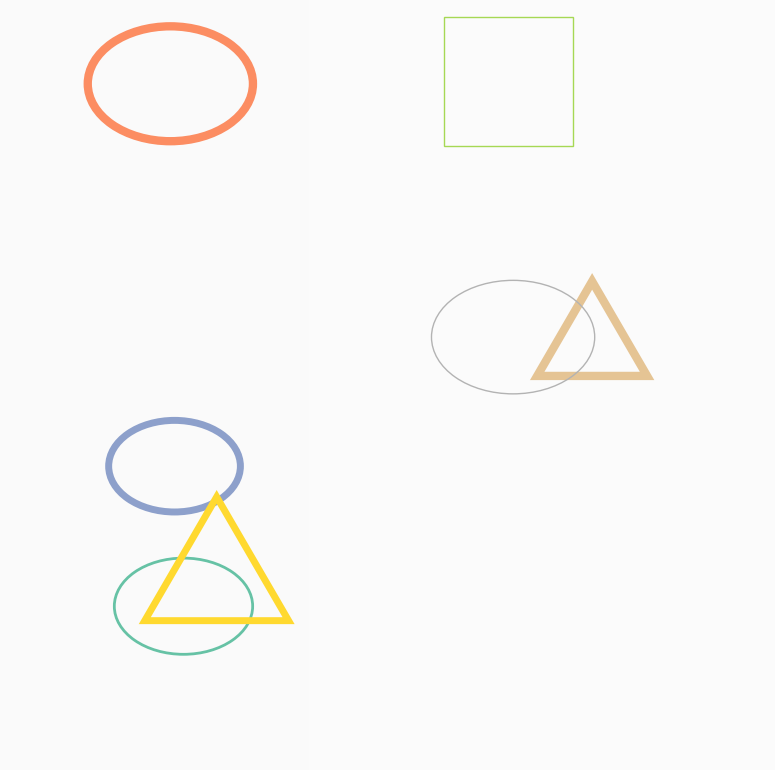[{"shape": "oval", "thickness": 1, "radius": 0.45, "center": [0.237, 0.213]}, {"shape": "oval", "thickness": 3, "radius": 0.53, "center": [0.22, 0.891]}, {"shape": "oval", "thickness": 2.5, "radius": 0.42, "center": [0.225, 0.395]}, {"shape": "square", "thickness": 0.5, "radius": 0.42, "center": [0.656, 0.894]}, {"shape": "triangle", "thickness": 2.5, "radius": 0.54, "center": [0.28, 0.248]}, {"shape": "triangle", "thickness": 3, "radius": 0.41, "center": [0.764, 0.553]}, {"shape": "oval", "thickness": 0.5, "radius": 0.53, "center": [0.662, 0.562]}]